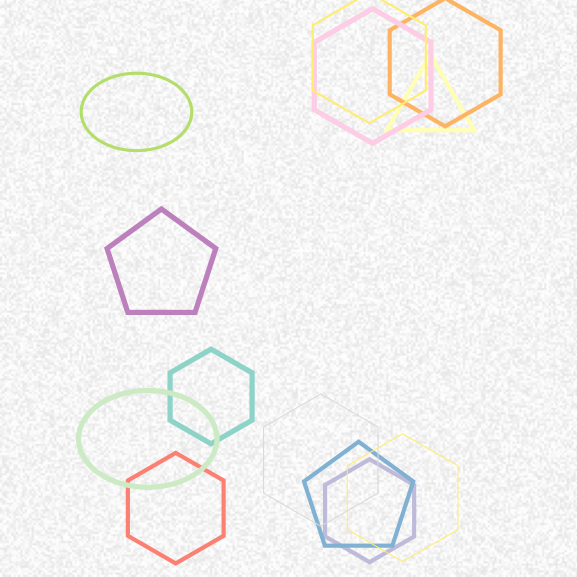[{"shape": "hexagon", "thickness": 2.5, "radius": 0.41, "center": [0.365, 0.313]}, {"shape": "triangle", "thickness": 2, "radius": 0.44, "center": [0.745, 0.817]}, {"shape": "hexagon", "thickness": 2, "radius": 0.45, "center": [0.64, 0.115]}, {"shape": "hexagon", "thickness": 2, "radius": 0.48, "center": [0.304, 0.119]}, {"shape": "pentagon", "thickness": 2, "radius": 0.5, "center": [0.621, 0.135]}, {"shape": "hexagon", "thickness": 2, "radius": 0.55, "center": [0.771, 0.891]}, {"shape": "oval", "thickness": 1.5, "radius": 0.48, "center": [0.236, 0.805]}, {"shape": "hexagon", "thickness": 2.5, "radius": 0.58, "center": [0.645, 0.868]}, {"shape": "hexagon", "thickness": 0.5, "radius": 0.57, "center": [0.556, 0.202]}, {"shape": "pentagon", "thickness": 2.5, "radius": 0.49, "center": [0.28, 0.538]}, {"shape": "oval", "thickness": 2.5, "radius": 0.6, "center": [0.256, 0.239]}, {"shape": "hexagon", "thickness": 1, "radius": 0.57, "center": [0.639, 0.899]}, {"shape": "hexagon", "thickness": 0.5, "radius": 0.55, "center": [0.697, 0.137]}]